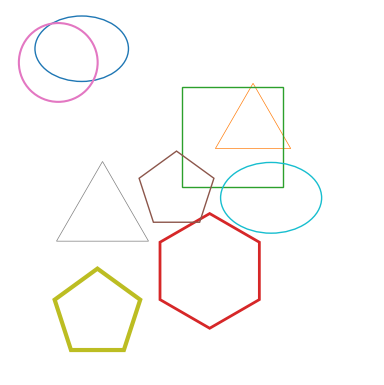[{"shape": "oval", "thickness": 1, "radius": 0.61, "center": [0.212, 0.873]}, {"shape": "triangle", "thickness": 0.5, "radius": 0.56, "center": [0.657, 0.671]}, {"shape": "square", "thickness": 1, "radius": 0.65, "center": [0.603, 0.644]}, {"shape": "hexagon", "thickness": 2, "radius": 0.74, "center": [0.545, 0.296]}, {"shape": "pentagon", "thickness": 1, "radius": 0.51, "center": [0.458, 0.505]}, {"shape": "circle", "thickness": 1.5, "radius": 0.51, "center": [0.151, 0.838]}, {"shape": "triangle", "thickness": 0.5, "radius": 0.69, "center": [0.266, 0.443]}, {"shape": "pentagon", "thickness": 3, "radius": 0.58, "center": [0.253, 0.185]}, {"shape": "oval", "thickness": 1, "radius": 0.66, "center": [0.704, 0.486]}]